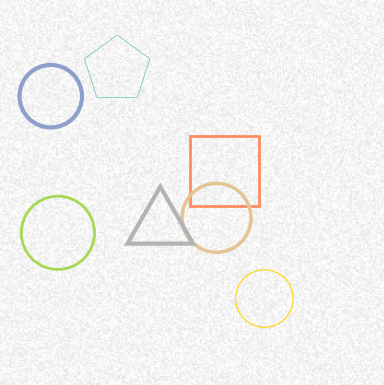[{"shape": "pentagon", "thickness": 0.5, "radius": 0.45, "center": [0.304, 0.82]}, {"shape": "square", "thickness": 2, "radius": 0.45, "center": [0.583, 0.555]}, {"shape": "circle", "thickness": 3, "radius": 0.41, "center": [0.132, 0.75]}, {"shape": "circle", "thickness": 2, "radius": 0.48, "center": [0.15, 0.395]}, {"shape": "circle", "thickness": 1, "radius": 0.37, "center": [0.687, 0.225]}, {"shape": "circle", "thickness": 2.5, "radius": 0.45, "center": [0.562, 0.434]}, {"shape": "triangle", "thickness": 3, "radius": 0.49, "center": [0.416, 0.416]}]